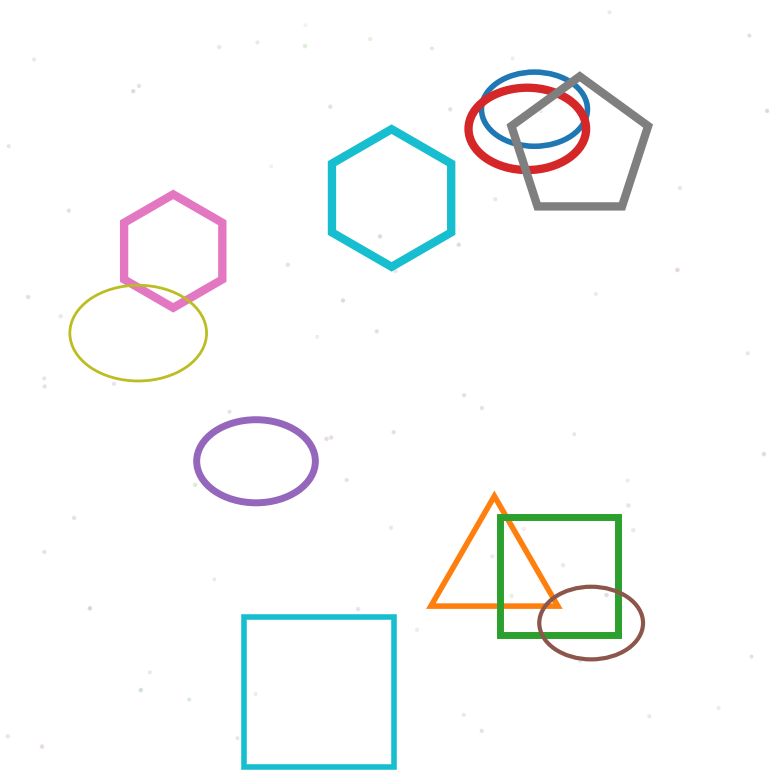[{"shape": "oval", "thickness": 2, "radius": 0.34, "center": [0.694, 0.858]}, {"shape": "triangle", "thickness": 2, "radius": 0.48, "center": [0.642, 0.26]}, {"shape": "square", "thickness": 2.5, "radius": 0.38, "center": [0.726, 0.252]}, {"shape": "oval", "thickness": 3, "radius": 0.38, "center": [0.685, 0.833]}, {"shape": "oval", "thickness": 2.5, "radius": 0.39, "center": [0.333, 0.401]}, {"shape": "oval", "thickness": 1.5, "radius": 0.34, "center": [0.768, 0.191]}, {"shape": "hexagon", "thickness": 3, "radius": 0.37, "center": [0.225, 0.674]}, {"shape": "pentagon", "thickness": 3, "radius": 0.47, "center": [0.753, 0.807]}, {"shape": "oval", "thickness": 1, "radius": 0.44, "center": [0.179, 0.567]}, {"shape": "square", "thickness": 2, "radius": 0.49, "center": [0.415, 0.101]}, {"shape": "hexagon", "thickness": 3, "radius": 0.45, "center": [0.509, 0.743]}]